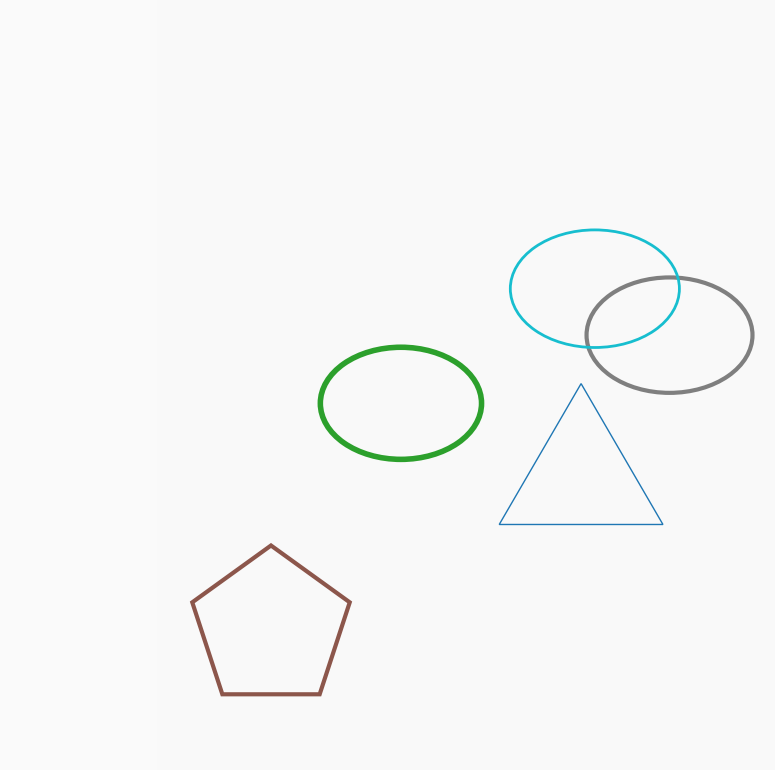[{"shape": "triangle", "thickness": 0.5, "radius": 0.61, "center": [0.75, 0.38]}, {"shape": "oval", "thickness": 2, "radius": 0.52, "center": [0.517, 0.476]}, {"shape": "pentagon", "thickness": 1.5, "radius": 0.53, "center": [0.35, 0.185]}, {"shape": "oval", "thickness": 1.5, "radius": 0.54, "center": [0.864, 0.565]}, {"shape": "oval", "thickness": 1, "radius": 0.55, "center": [0.768, 0.625]}]